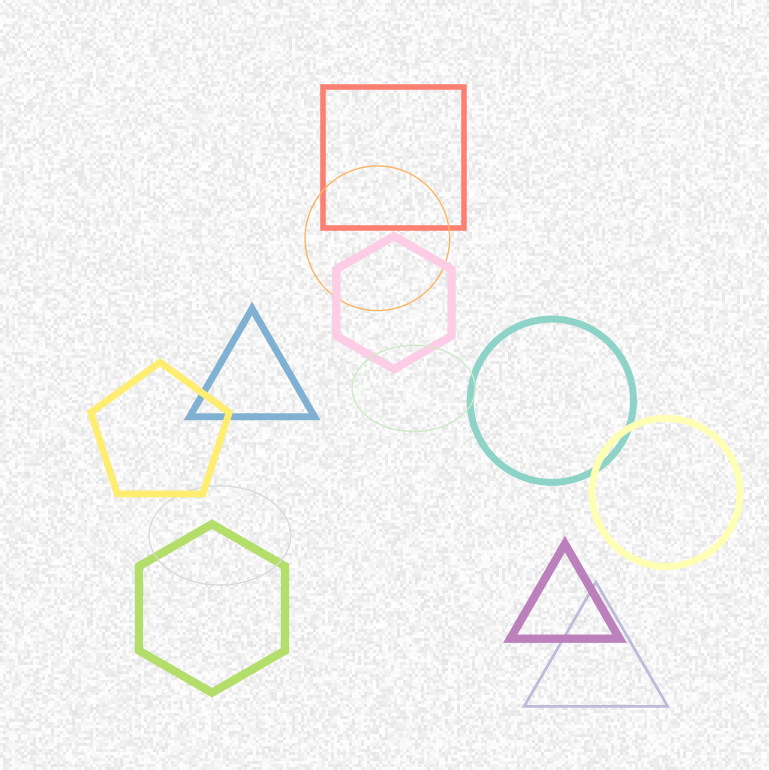[{"shape": "circle", "thickness": 2.5, "radius": 0.53, "center": [0.717, 0.48]}, {"shape": "circle", "thickness": 2.5, "radius": 0.48, "center": [0.865, 0.361]}, {"shape": "triangle", "thickness": 1, "radius": 0.54, "center": [0.774, 0.136]}, {"shape": "square", "thickness": 2, "radius": 0.46, "center": [0.511, 0.795]}, {"shape": "triangle", "thickness": 2.5, "radius": 0.47, "center": [0.327, 0.506]}, {"shape": "circle", "thickness": 0.5, "radius": 0.47, "center": [0.49, 0.691]}, {"shape": "hexagon", "thickness": 3, "radius": 0.55, "center": [0.275, 0.21]}, {"shape": "hexagon", "thickness": 3, "radius": 0.43, "center": [0.512, 0.607]}, {"shape": "oval", "thickness": 0.5, "radius": 0.46, "center": [0.286, 0.305]}, {"shape": "triangle", "thickness": 3, "radius": 0.41, "center": [0.734, 0.212]}, {"shape": "oval", "thickness": 0.5, "radius": 0.4, "center": [0.537, 0.496]}, {"shape": "pentagon", "thickness": 2.5, "radius": 0.47, "center": [0.208, 0.435]}]